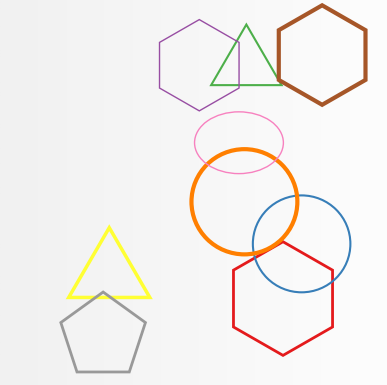[{"shape": "hexagon", "thickness": 2, "radius": 0.74, "center": [0.73, 0.225]}, {"shape": "circle", "thickness": 1.5, "radius": 0.63, "center": [0.778, 0.367]}, {"shape": "triangle", "thickness": 1.5, "radius": 0.52, "center": [0.636, 0.831]}, {"shape": "hexagon", "thickness": 1, "radius": 0.59, "center": [0.514, 0.831]}, {"shape": "circle", "thickness": 3, "radius": 0.68, "center": [0.631, 0.476]}, {"shape": "triangle", "thickness": 2.5, "radius": 0.6, "center": [0.282, 0.288]}, {"shape": "hexagon", "thickness": 3, "radius": 0.65, "center": [0.831, 0.857]}, {"shape": "oval", "thickness": 1, "radius": 0.57, "center": [0.617, 0.629]}, {"shape": "pentagon", "thickness": 2, "radius": 0.57, "center": [0.266, 0.127]}]